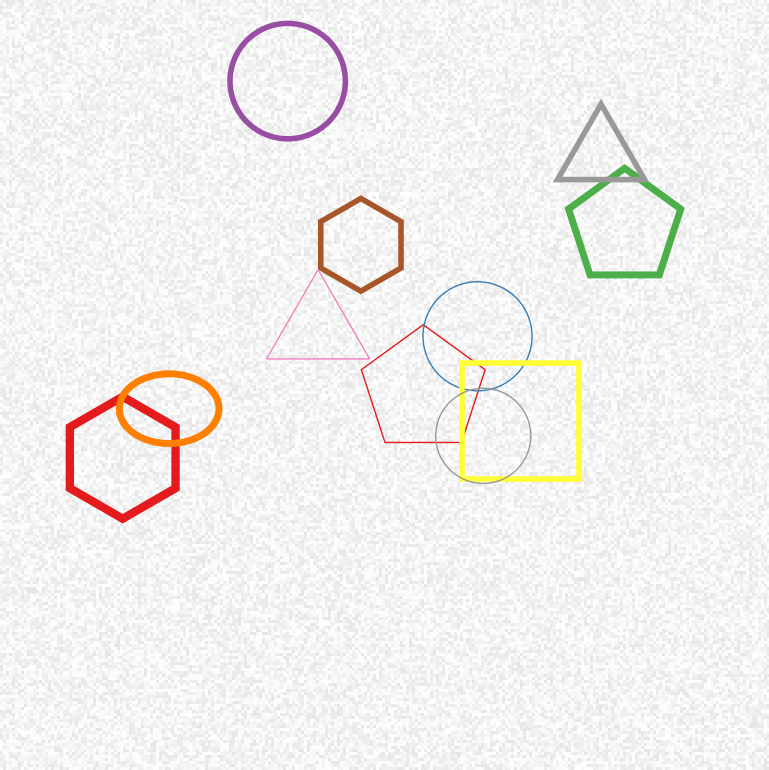[{"shape": "pentagon", "thickness": 0.5, "radius": 0.42, "center": [0.55, 0.494]}, {"shape": "hexagon", "thickness": 3, "radius": 0.4, "center": [0.159, 0.406]}, {"shape": "circle", "thickness": 0.5, "radius": 0.35, "center": [0.62, 0.563]}, {"shape": "pentagon", "thickness": 2.5, "radius": 0.38, "center": [0.811, 0.705]}, {"shape": "circle", "thickness": 2, "radius": 0.37, "center": [0.374, 0.895]}, {"shape": "oval", "thickness": 2.5, "radius": 0.32, "center": [0.22, 0.469]}, {"shape": "square", "thickness": 2, "radius": 0.38, "center": [0.676, 0.453]}, {"shape": "hexagon", "thickness": 2, "radius": 0.3, "center": [0.469, 0.682]}, {"shape": "triangle", "thickness": 0.5, "radius": 0.39, "center": [0.413, 0.573]}, {"shape": "circle", "thickness": 0.5, "radius": 0.31, "center": [0.628, 0.434]}, {"shape": "triangle", "thickness": 2, "radius": 0.33, "center": [0.781, 0.799]}]